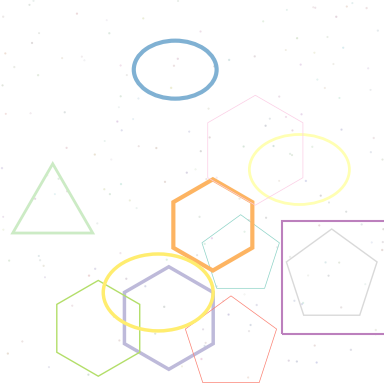[{"shape": "pentagon", "thickness": 0.5, "radius": 0.53, "center": [0.625, 0.337]}, {"shape": "oval", "thickness": 2, "radius": 0.65, "center": [0.778, 0.56]}, {"shape": "hexagon", "thickness": 2.5, "radius": 0.67, "center": [0.438, 0.174]}, {"shape": "pentagon", "thickness": 0.5, "radius": 0.62, "center": [0.6, 0.107]}, {"shape": "oval", "thickness": 3, "radius": 0.54, "center": [0.455, 0.819]}, {"shape": "hexagon", "thickness": 3, "radius": 0.59, "center": [0.553, 0.416]}, {"shape": "hexagon", "thickness": 1, "radius": 0.62, "center": [0.255, 0.147]}, {"shape": "hexagon", "thickness": 0.5, "radius": 0.71, "center": [0.663, 0.61]}, {"shape": "pentagon", "thickness": 1, "radius": 0.62, "center": [0.862, 0.281]}, {"shape": "square", "thickness": 1.5, "radius": 0.73, "center": [0.878, 0.279]}, {"shape": "triangle", "thickness": 2, "radius": 0.6, "center": [0.137, 0.455]}, {"shape": "oval", "thickness": 2.5, "radius": 0.71, "center": [0.411, 0.24]}]